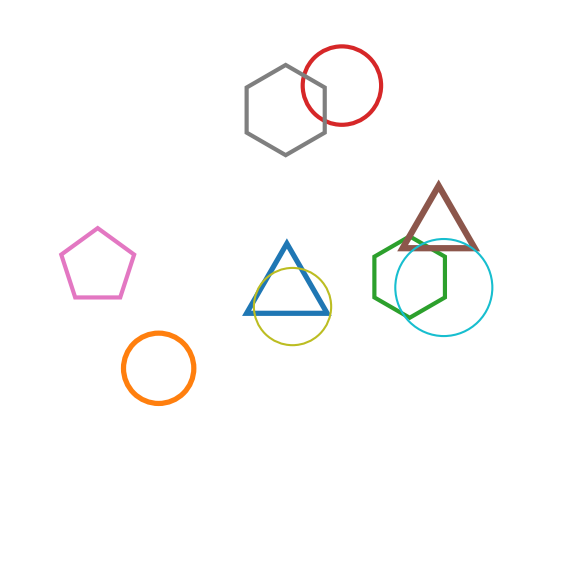[{"shape": "triangle", "thickness": 2.5, "radius": 0.4, "center": [0.497, 0.497]}, {"shape": "circle", "thickness": 2.5, "radius": 0.3, "center": [0.275, 0.361]}, {"shape": "hexagon", "thickness": 2, "radius": 0.35, "center": [0.709, 0.519]}, {"shape": "circle", "thickness": 2, "radius": 0.34, "center": [0.592, 0.851]}, {"shape": "triangle", "thickness": 3, "radius": 0.36, "center": [0.76, 0.605]}, {"shape": "pentagon", "thickness": 2, "radius": 0.33, "center": [0.169, 0.538]}, {"shape": "hexagon", "thickness": 2, "radius": 0.39, "center": [0.495, 0.809]}, {"shape": "circle", "thickness": 1, "radius": 0.33, "center": [0.507, 0.468]}, {"shape": "circle", "thickness": 1, "radius": 0.42, "center": [0.769, 0.501]}]